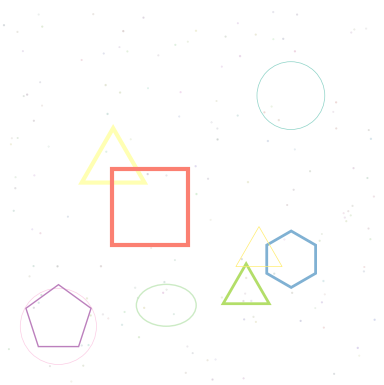[{"shape": "circle", "thickness": 0.5, "radius": 0.44, "center": [0.756, 0.752]}, {"shape": "triangle", "thickness": 3, "radius": 0.47, "center": [0.294, 0.573]}, {"shape": "square", "thickness": 3, "radius": 0.5, "center": [0.39, 0.462]}, {"shape": "hexagon", "thickness": 2, "radius": 0.37, "center": [0.756, 0.327]}, {"shape": "triangle", "thickness": 2, "radius": 0.35, "center": [0.639, 0.246]}, {"shape": "circle", "thickness": 0.5, "radius": 0.49, "center": [0.152, 0.152]}, {"shape": "pentagon", "thickness": 1, "radius": 0.44, "center": [0.152, 0.172]}, {"shape": "oval", "thickness": 1, "radius": 0.39, "center": [0.432, 0.207]}, {"shape": "triangle", "thickness": 0.5, "radius": 0.35, "center": [0.673, 0.342]}]